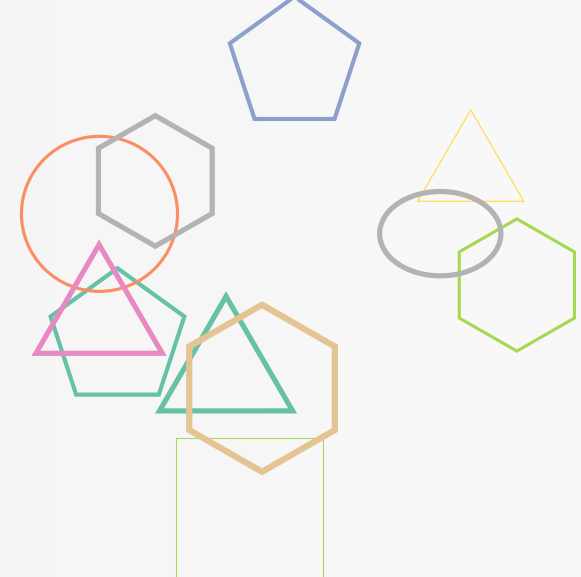[{"shape": "pentagon", "thickness": 2, "radius": 0.6, "center": [0.202, 0.414]}, {"shape": "triangle", "thickness": 2.5, "radius": 0.66, "center": [0.389, 0.354]}, {"shape": "circle", "thickness": 1.5, "radius": 0.67, "center": [0.171, 0.629]}, {"shape": "pentagon", "thickness": 2, "radius": 0.59, "center": [0.507, 0.888]}, {"shape": "triangle", "thickness": 2.5, "radius": 0.63, "center": [0.17, 0.45]}, {"shape": "square", "thickness": 0.5, "radius": 0.63, "center": [0.429, 0.114]}, {"shape": "hexagon", "thickness": 1.5, "radius": 0.57, "center": [0.889, 0.506]}, {"shape": "triangle", "thickness": 0.5, "radius": 0.53, "center": [0.81, 0.703]}, {"shape": "hexagon", "thickness": 3, "radius": 0.72, "center": [0.451, 0.327]}, {"shape": "oval", "thickness": 2.5, "radius": 0.52, "center": [0.757, 0.595]}, {"shape": "hexagon", "thickness": 2.5, "radius": 0.56, "center": [0.267, 0.686]}]